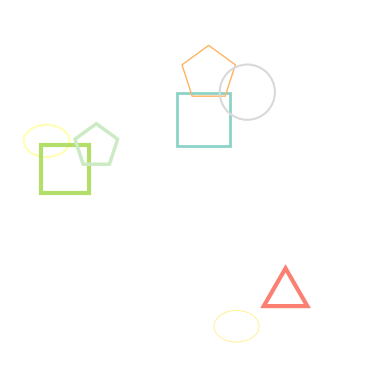[{"shape": "square", "thickness": 2, "radius": 0.34, "center": [0.53, 0.689]}, {"shape": "oval", "thickness": 1.5, "radius": 0.3, "center": [0.121, 0.634]}, {"shape": "triangle", "thickness": 3, "radius": 0.33, "center": [0.742, 0.238]}, {"shape": "pentagon", "thickness": 1, "radius": 0.36, "center": [0.542, 0.809]}, {"shape": "square", "thickness": 3, "radius": 0.31, "center": [0.169, 0.562]}, {"shape": "circle", "thickness": 1.5, "radius": 0.36, "center": [0.642, 0.761]}, {"shape": "pentagon", "thickness": 2.5, "radius": 0.29, "center": [0.25, 0.621]}, {"shape": "oval", "thickness": 0.5, "radius": 0.29, "center": [0.614, 0.153]}]